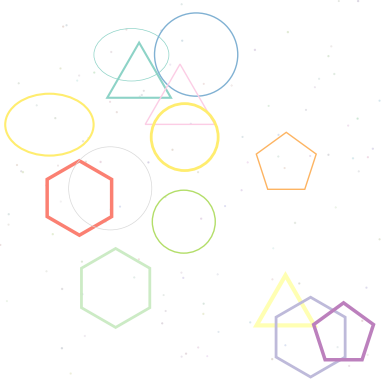[{"shape": "oval", "thickness": 0.5, "radius": 0.49, "center": [0.341, 0.858]}, {"shape": "triangle", "thickness": 1.5, "radius": 0.48, "center": [0.361, 0.794]}, {"shape": "triangle", "thickness": 3, "radius": 0.43, "center": [0.741, 0.198]}, {"shape": "hexagon", "thickness": 2, "radius": 0.52, "center": [0.807, 0.124]}, {"shape": "hexagon", "thickness": 2.5, "radius": 0.48, "center": [0.206, 0.486]}, {"shape": "circle", "thickness": 1, "radius": 0.54, "center": [0.509, 0.858]}, {"shape": "pentagon", "thickness": 1, "radius": 0.41, "center": [0.744, 0.574]}, {"shape": "circle", "thickness": 1, "radius": 0.41, "center": [0.477, 0.424]}, {"shape": "triangle", "thickness": 1, "radius": 0.52, "center": [0.468, 0.729]}, {"shape": "circle", "thickness": 0.5, "radius": 0.54, "center": [0.286, 0.511]}, {"shape": "pentagon", "thickness": 2.5, "radius": 0.41, "center": [0.892, 0.132]}, {"shape": "hexagon", "thickness": 2, "radius": 0.51, "center": [0.3, 0.252]}, {"shape": "oval", "thickness": 1.5, "radius": 0.57, "center": [0.128, 0.676]}, {"shape": "circle", "thickness": 2, "radius": 0.43, "center": [0.48, 0.644]}]